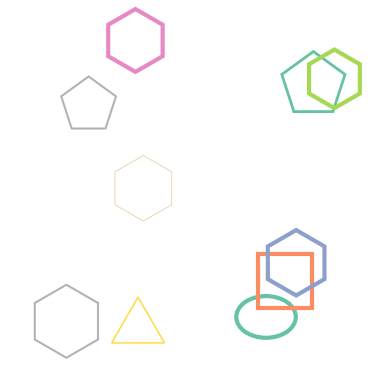[{"shape": "pentagon", "thickness": 2, "radius": 0.43, "center": [0.814, 0.78]}, {"shape": "oval", "thickness": 3, "radius": 0.39, "center": [0.691, 0.177]}, {"shape": "square", "thickness": 3, "radius": 0.35, "center": [0.74, 0.269]}, {"shape": "hexagon", "thickness": 3, "radius": 0.42, "center": [0.769, 0.317]}, {"shape": "hexagon", "thickness": 3, "radius": 0.41, "center": [0.352, 0.895]}, {"shape": "hexagon", "thickness": 3, "radius": 0.38, "center": [0.869, 0.795]}, {"shape": "triangle", "thickness": 1, "radius": 0.4, "center": [0.359, 0.149]}, {"shape": "hexagon", "thickness": 0.5, "radius": 0.43, "center": [0.372, 0.511]}, {"shape": "pentagon", "thickness": 1.5, "radius": 0.37, "center": [0.23, 0.727]}, {"shape": "hexagon", "thickness": 1.5, "radius": 0.47, "center": [0.172, 0.166]}]